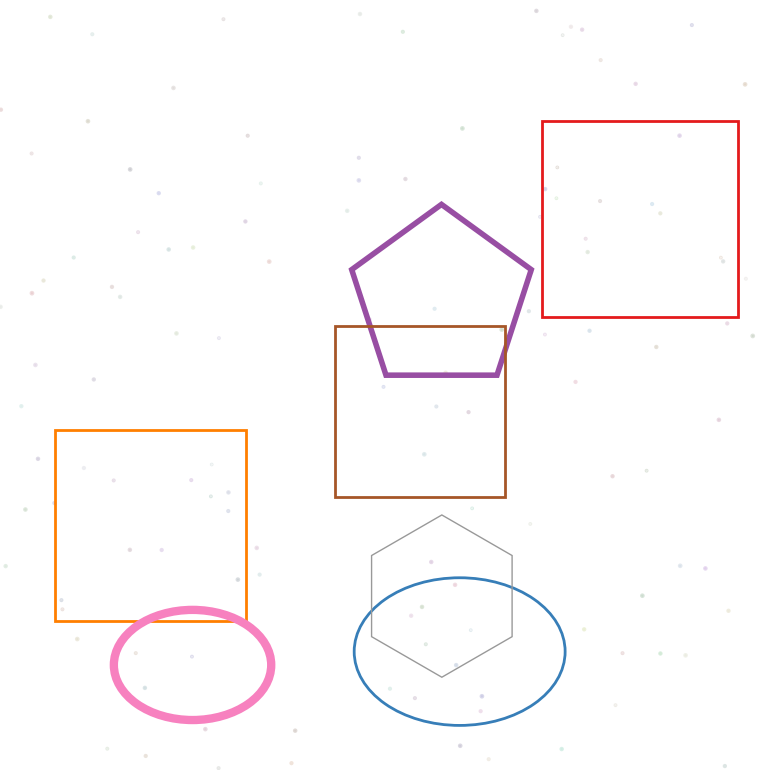[{"shape": "square", "thickness": 1, "radius": 0.64, "center": [0.831, 0.715]}, {"shape": "oval", "thickness": 1, "radius": 0.68, "center": [0.597, 0.154]}, {"shape": "pentagon", "thickness": 2, "radius": 0.61, "center": [0.573, 0.612]}, {"shape": "square", "thickness": 1, "radius": 0.62, "center": [0.195, 0.318]}, {"shape": "square", "thickness": 1, "radius": 0.55, "center": [0.545, 0.466]}, {"shape": "oval", "thickness": 3, "radius": 0.51, "center": [0.25, 0.136]}, {"shape": "hexagon", "thickness": 0.5, "radius": 0.53, "center": [0.574, 0.226]}]